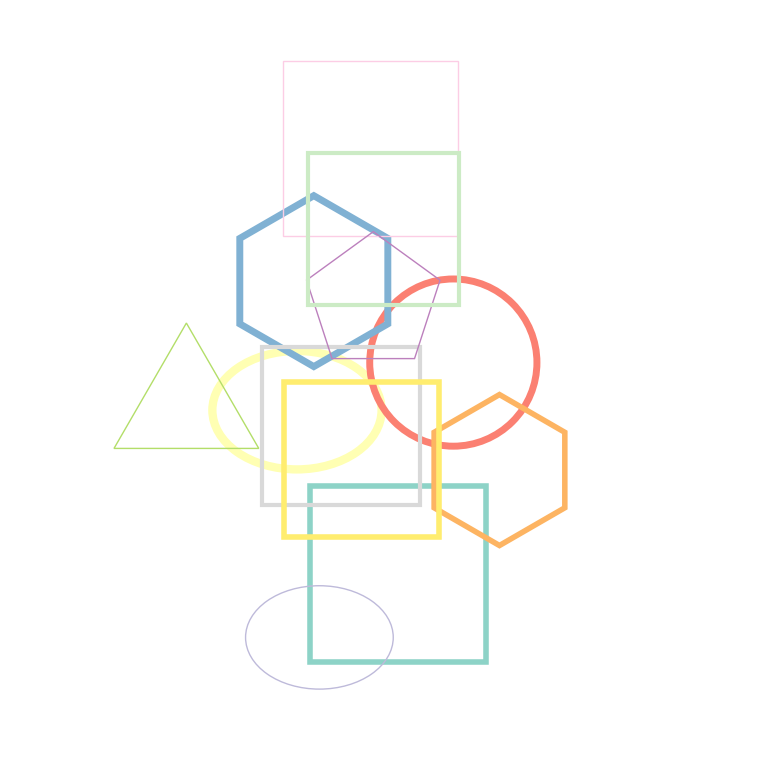[{"shape": "square", "thickness": 2, "radius": 0.57, "center": [0.517, 0.255]}, {"shape": "oval", "thickness": 3, "radius": 0.55, "center": [0.386, 0.467]}, {"shape": "oval", "thickness": 0.5, "radius": 0.48, "center": [0.415, 0.172]}, {"shape": "circle", "thickness": 2.5, "radius": 0.54, "center": [0.589, 0.529]}, {"shape": "hexagon", "thickness": 2.5, "radius": 0.55, "center": [0.408, 0.635]}, {"shape": "hexagon", "thickness": 2, "radius": 0.49, "center": [0.649, 0.39]}, {"shape": "triangle", "thickness": 0.5, "radius": 0.54, "center": [0.242, 0.472]}, {"shape": "square", "thickness": 0.5, "radius": 0.57, "center": [0.481, 0.807]}, {"shape": "square", "thickness": 1.5, "radius": 0.51, "center": [0.443, 0.447]}, {"shape": "pentagon", "thickness": 0.5, "radius": 0.46, "center": [0.485, 0.608]}, {"shape": "square", "thickness": 1.5, "radius": 0.49, "center": [0.498, 0.703]}, {"shape": "square", "thickness": 2, "radius": 0.5, "center": [0.47, 0.403]}]